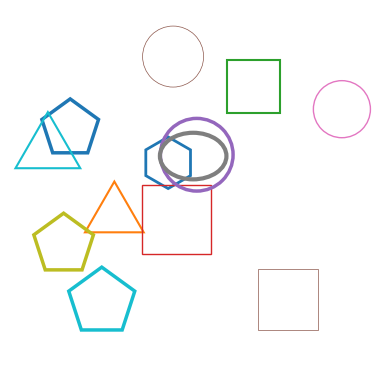[{"shape": "hexagon", "thickness": 2, "radius": 0.33, "center": [0.437, 0.577]}, {"shape": "pentagon", "thickness": 2.5, "radius": 0.39, "center": [0.182, 0.666]}, {"shape": "triangle", "thickness": 1.5, "radius": 0.44, "center": [0.297, 0.441]}, {"shape": "square", "thickness": 1.5, "radius": 0.34, "center": [0.658, 0.774]}, {"shape": "square", "thickness": 1, "radius": 0.45, "center": [0.458, 0.43]}, {"shape": "circle", "thickness": 2.5, "radius": 0.47, "center": [0.511, 0.598]}, {"shape": "square", "thickness": 0.5, "radius": 0.39, "center": [0.748, 0.222]}, {"shape": "circle", "thickness": 0.5, "radius": 0.4, "center": [0.45, 0.853]}, {"shape": "circle", "thickness": 1, "radius": 0.37, "center": [0.888, 0.716]}, {"shape": "oval", "thickness": 3, "radius": 0.43, "center": [0.502, 0.595]}, {"shape": "pentagon", "thickness": 2.5, "radius": 0.41, "center": [0.165, 0.365]}, {"shape": "triangle", "thickness": 1.5, "radius": 0.49, "center": [0.124, 0.612]}, {"shape": "pentagon", "thickness": 2.5, "radius": 0.45, "center": [0.264, 0.216]}]